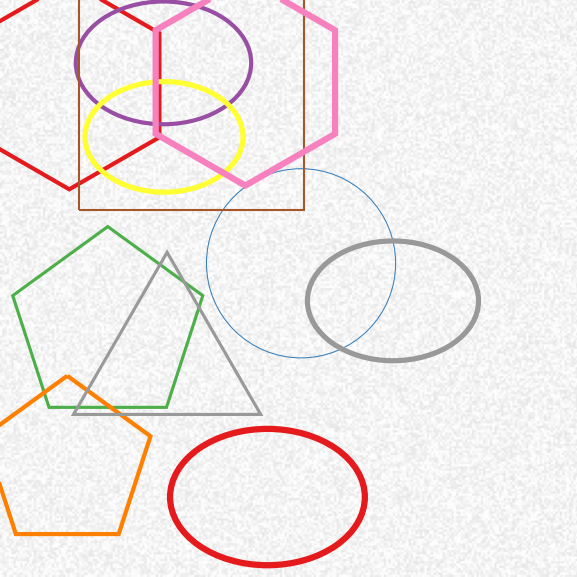[{"shape": "hexagon", "thickness": 2, "radius": 0.9, "center": [0.12, 0.852]}, {"shape": "oval", "thickness": 3, "radius": 0.84, "center": [0.463, 0.138]}, {"shape": "circle", "thickness": 0.5, "radius": 0.82, "center": [0.521, 0.543]}, {"shape": "pentagon", "thickness": 1.5, "radius": 0.87, "center": [0.187, 0.434]}, {"shape": "oval", "thickness": 2, "radius": 0.76, "center": [0.283, 0.89]}, {"shape": "pentagon", "thickness": 2, "radius": 0.76, "center": [0.116, 0.197]}, {"shape": "oval", "thickness": 2.5, "radius": 0.68, "center": [0.284, 0.762]}, {"shape": "square", "thickness": 1, "radius": 0.97, "center": [0.331, 0.83]}, {"shape": "hexagon", "thickness": 3, "radius": 0.9, "center": [0.425, 0.857]}, {"shape": "oval", "thickness": 2.5, "radius": 0.74, "center": [0.68, 0.478]}, {"shape": "triangle", "thickness": 1.5, "radius": 0.94, "center": [0.289, 0.375]}]